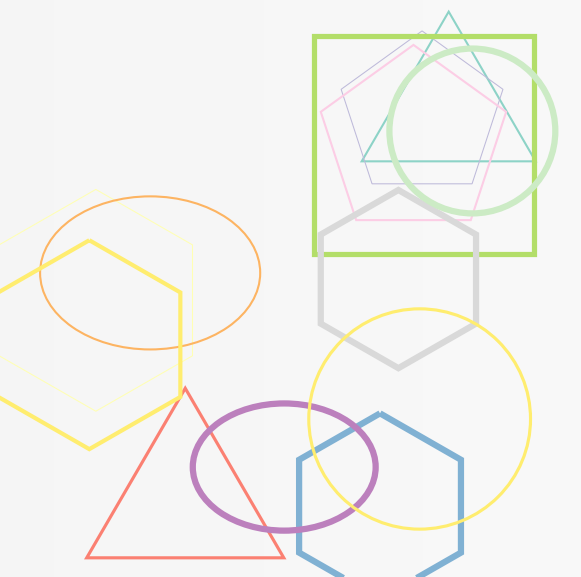[{"shape": "triangle", "thickness": 1, "radius": 0.86, "center": [0.772, 0.806]}, {"shape": "hexagon", "thickness": 0.5, "radius": 0.96, "center": [0.165, 0.479]}, {"shape": "pentagon", "thickness": 0.5, "radius": 0.73, "center": [0.726, 0.799]}, {"shape": "triangle", "thickness": 1.5, "radius": 0.98, "center": [0.319, 0.131]}, {"shape": "hexagon", "thickness": 3, "radius": 0.8, "center": [0.654, 0.123]}, {"shape": "oval", "thickness": 1, "radius": 0.95, "center": [0.258, 0.527]}, {"shape": "square", "thickness": 2.5, "radius": 0.95, "center": [0.729, 0.748]}, {"shape": "pentagon", "thickness": 1, "radius": 0.84, "center": [0.711, 0.754]}, {"shape": "hexagon", "thickness": 3, "radius": 0.77, "center": [0.685, 0.516]}, {"shape": "oval", "thickness": 3, "radius": 0.79, "center": [0.489, 0.19]}, {"shape": "circle", "thickness": 3, "radius": 0.71, "center": [0.813, 0.772]}, {"shape": "circle", "thickness": 1.5, "radius": 0.95, "center": [0.722, 0.274]}, {"shape": "hexagon", "thickness": 2, "radius": 0.9, "center": [0.154, 0.402]}]